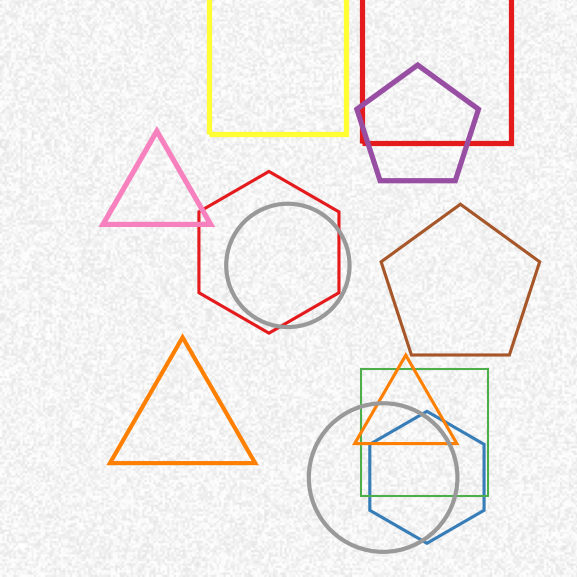[{"shape": "square", "thickness": 2.5, "radius": 0.65, "center": [0.755, 0.881]}, {"shape": "hexagon", "thickness": 1.5, "radius": 0.7, "center": [0.466, 0.562]}, {"shape": "hexagon", "thickness": 1.5, "radius": 0.57, "center": [0.739, 0.173]}, {"shape": "square", "thickness": 1, "radius": 0.55, "center": [0.735, 0.25]}, {"shape": "pentagon", "thickness": 2.5, "radius": 0.55, "center": [0.723, 0.776]}, {"shape": "triangle", "thickness": 1.5, "radius": 0.51, "center": [0.703, 0.282]}, {"shape": "triangle", "thickness": 2, "radius": 0.73, "center": [0.316, 0.27]}, {"shape": "square", "thickness": 2.5, "radius": 0.59, "center": [0.481, 0.886]}, {"shape": "pentagon", "thickness": 1.5, "radius": 0.72, "center": [0.797, 0.501]}, {"shape": "triangle", "thickness": 2.5, "radius": 0.54, "center": [0.272, 0.664]}, {"shape": "circle", "thickness": 2, "radius": 0.53, "center": [0.498, 0.54]}, {"shape": "circle", "thickness": 2, "radius": 0.64, "center": [0.663, 0.172]}]